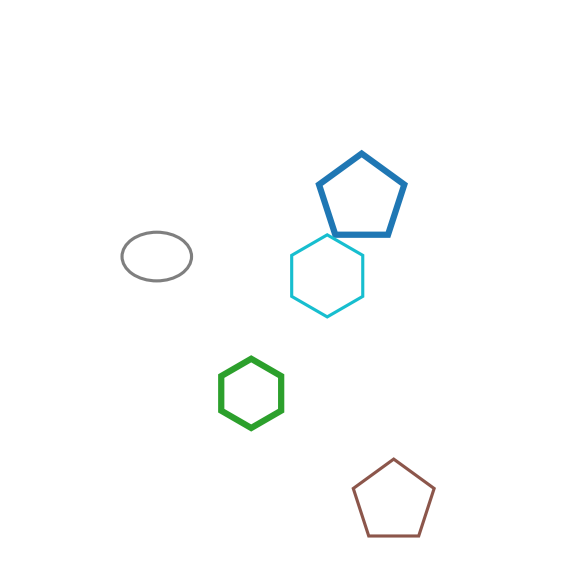[{"shape": "pentagon", "thickness": 3, "radius": 0.39, "center": [0.626, 0.656]}, {"shape": "hexagon", "thickness": 3, "radius": 0.3, "center": [0.435, 0.318]}, {"shape": "pentagon", "thickness": 1.5, "radius": 0.37, "center": [0.682, 0.131]}, {"shape": "oval", "thickness": 1.5, "radius": 0.3, "center": [0.271, 0.555]}, {"shape": "hexagon", "thickness": 1.5, "radius": 0.36, "center": [0.567, 0.521]}]